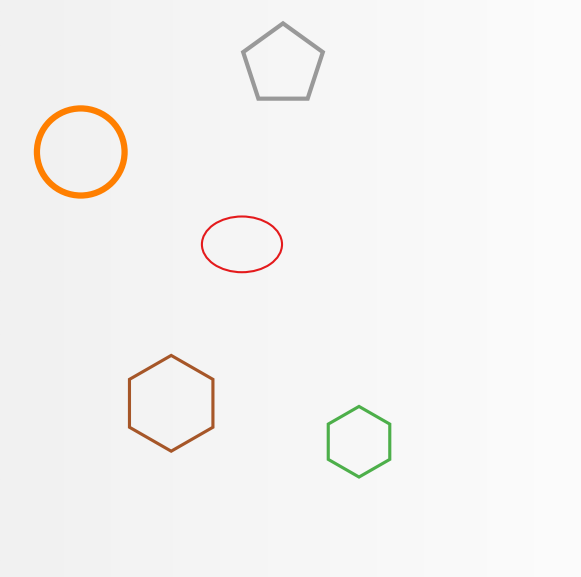[{"shape": "oval", "thickness": 1, "radius": 0.34, "center": [0.416, 0.576]}, {"shape": "hexagon", "thickness": 1.5, "radius": 0.31, "center": [0.618, 0.234]}, {"shape": "circle", "thickness": 3, "radius": 0.38, "center": [0.139, 0.736]}, {"shape": "hexagon", "thickness": 1.5, "radius": 0.41, "center": [0.295, 0.301]}, {"shape": "pentagon", "thickness": 2, "radius": 0.36, "center": [0.487, 0.887]}]